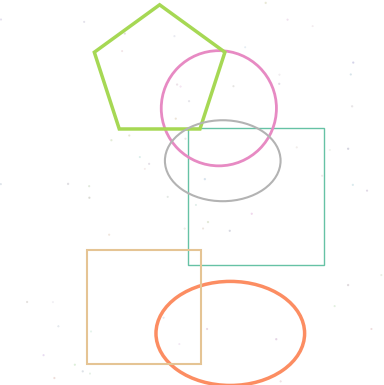[{"shape": "square", "thickness": 1, "radius": 0.89, "center": [0.665, 0.489]}, {"shape": "oval", "thickness": 2.5, "radius": 0.97, "center": [0.598, 0.134]}, {"shape": "circle", "thickness": 2, "radius": 0.75, "center": [0.568, 0.719]}, {"shape": "pentagon", "thickness": 2.5, "radius": 0.89, "center": [0.415, 0.809]}, {"shape": "square", "thickness": 1.5, "radius": 0.74, "center": [0.374, 0.202]}, {"shape": "oval", "thickness": 1.5, "radius": 0.75, "center": [0.579, 0.583]}]